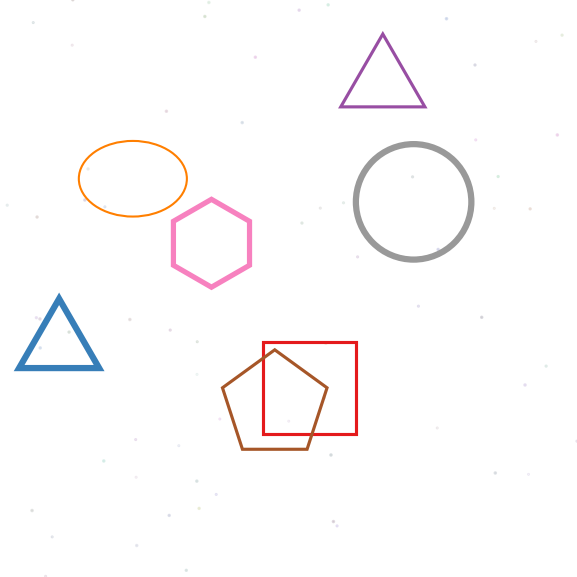[{"shape": "square", "thickness": 1.5, "radius": 0.4, "center": [0.535, 0.327]}, {"shape": "triangle", "thickness": 3, "radius": 0.4, "center": [0.102, 0.402]}, {"shape": "triangle", "thickness": 1.5, "radius": 0.42, "center": [0.663, 0.856]}, {"shape": "oval", "thickness": 1, "radius": 0.47, "center": [0.23, 0.69]}, {"shape": "pentagon", "thickness": 1.5, "radius": 0.48, "center": [0.476, 0.298]}, {"shape": "hexagon", "thickness": 2.5, "radius": 0.38, "center": [0.366, 0.578]}, {"shape": "circle", "thickness": 3, "radius": 0.5, "center": [0.716, 0.65]}]